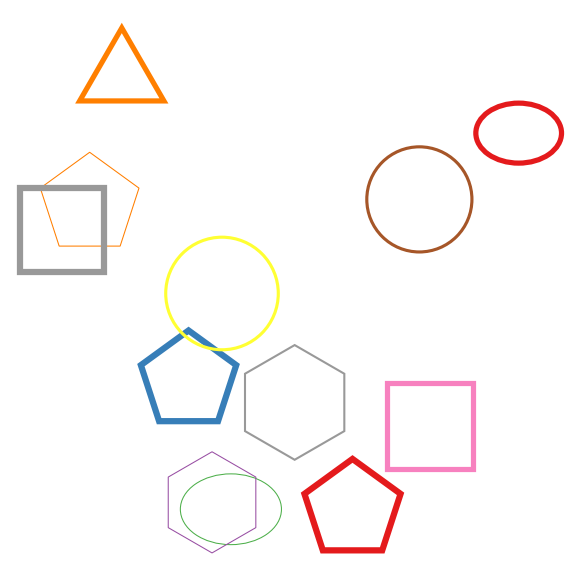[{"shape": "pentagon", "thickness": 3, "radius": 0.44, "center": [0.61, 0.117]}, {"shape": "oval", "thickness": 2.5, "radius": 0.37, "center": [0.898, 0.769]}, {"shape": "pentagon", "thickness": 3, "radius": 0.43, "center": [0.327, 0.34]}, {"shape": "oval", "thickness": 0.5, "radius": 0.44, "center": [0.4, 0.117]}, {"shape": "hexagon", "thickness": 0.5, "radius": 0.44, "center": [0.367, 0.129]}, {"shape": "pentagon", "thickness": 0.5, "radius": 0.45, "center": [0.155, 0.646]}, {"shape": "triangle", "thickness": 2.5, "radius": 0.42, "center": [0.211, 0.866]}, {"shape": "circle", "thickness": 1.5, "radius": 0.49, "center": [0.384, 0.491]}, {"shape": "circle", "thickness": 1.5, "radius": 0.46, "center": [0.726, 0.654]}, {"shape": "square", "thickness": 2.5, "radius": 0.37, "center": [0.745, 0.261]}, {"shape": "square", "thickness": 3, "radius": 0.36, "center": [0.108, 0.6]}, {"shape": "hexagon", "thickness": 1, "radius": 0.5, "center": [0.51, 0.302]}]